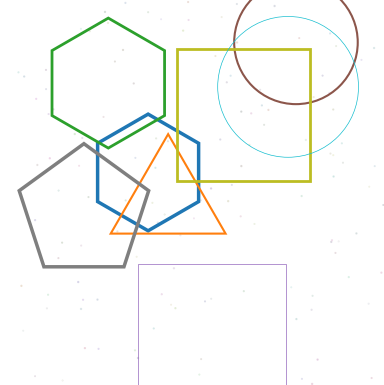[{"shape": "hexagon", "thickness": 2.5, "radius": 0.76, "center": [0.385, 0.552]}, {"shape": "triangle", "thickness": 1.5, "radius": 0.86, "center": [0.437, 0.479]}, {"shape": "hexagon", "thickness": 2, "radius": 0.84, "center": [0.281, 0.784]}, {"shape": "square", "thickness": 0.5, "radius": 0.96, "center": [0.55, 0.123]}, {"shape": "circle", "thickness": 1.5, "radius": 0.8, "center": [0.769, 0.89]}, {"shape": "pentagon", "thickness": 2.5, "radius": 0.88, "center": [0.218, 0.45]}, {"shape": "square", "thickness": 2, "radius": 0.86, "center": [0.633, 0.701]}, {"shape": "circle", "thickness": 0.5, "radius": 0.91, "center": [0.748, 0.774]}]